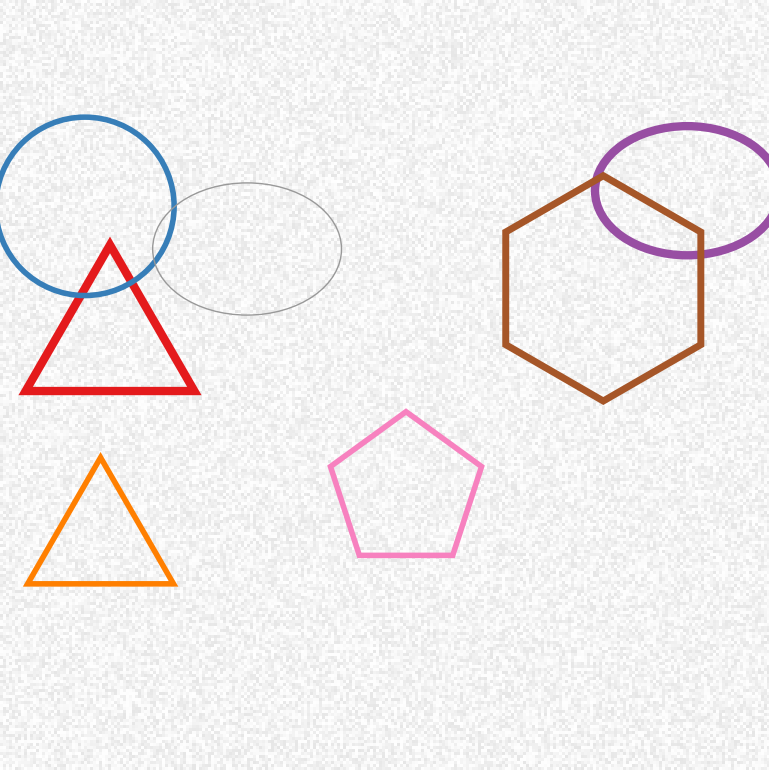[{"shape": "triangle", "thickness": 3, "radius": 0.63, "center": [0.143, 0.555]}, {"shape": "circle", "thickness": 2, "radius": 0.58, "center": [0.11, 0.732]}, {"shape": "oval", "thickness": 3, "radius": 0.6, "center": [0.893, 0.752]}, {"shape": "triangle", "thickness": 2, "radius": 0.55, "center": [0.131, 0.296]}, {"shape": "hexagon", "thickness": 2.5, "radius": 0.73, "center": [0.783, 0.625]}, {"shape": "pentagon", "thickness": 2, "radius": 0.52, "center": [0.527, 0.362]}, {"shape": "oval", "thickness": 0.5, "radius": 0.61, "center": [0.321, 0.677]}]